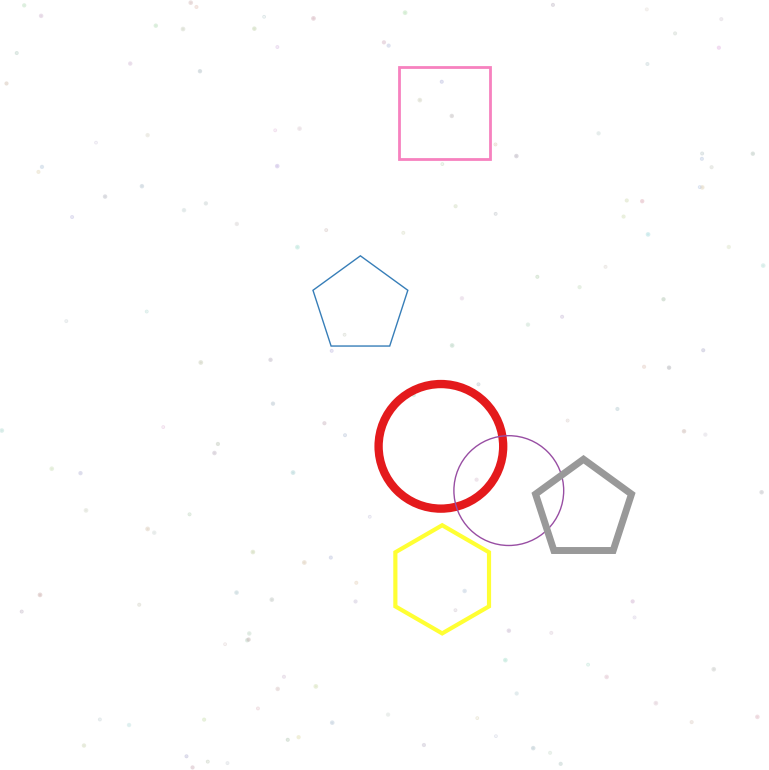[{"shape": "circle", "thickness": 3, "radius": 0.4, "center": [0.573, 0.42]}, {"shape": "pentagon", "thickness": 0.5, "radius": 0.32, "center": [0.468, 0.603]}, {"shape": "circle", "thickness": 0.5, "radius": 0.36, "center": [0.661, 0.363]}, {"shape": "hexagon", "thickness": 1.5, "radius": 0.35, "center": [0.574, 0.248]}, {"shape": "square", "thickness": 1, "radius": 0.3, "center": [0.577, 0.854]}, {"shape": "pentagon", "thickness": 2.5, "radius": 0.33, "center": [0.758, 0.338]}]